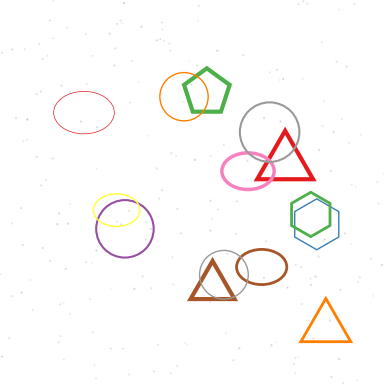[{"shape": "triangle", "thickness": 3, "radius": 0.42, "center": [0.741, 0.576]}, {"shape": "oval", "thickness": 0.5, "radius": 0.39, "center": [0.218, 0.707]}, {"shape": "hexagon", "thickness": 1, "radius": 0.33, "center": [0.823, 0.417]}, {"shape": "hexagon", "thickness": 2, "radius": 0.29, "center": [0.807, 0.443]}, {"shape": "pentagon", "thickness": 3, "radius": 0.31, "center": [0.537, 0.76]}, {"shape": "circle", "thickness": 1.5, "radius": 0.37, "center": [0.325, 0.406]}, {"shape": "circle", "thickness": 1, "radius": 0.31, "center": [0.478, 0.749]}, {"shape": "triangle", "thickness": 2, "radius": 0.37, "center": [0.846, 0.15]}, {"shape": "oval", "thickness": 1, "radius": 0.3, "center": [0.303, 0.454]}, {"shape": "oval", "thickness": 2, "radius": 0.33, "center": [0.68, 0.306]}, {"shape": "triangle", "thickness": 3, "radius": 0.33, "center": [0.552, 0.256]}, {"shape": "oval", "thickness": 2.5, "radius": 0.34, "center": [0.644, 0.555]}, {"shape": "circle", "thickness": 1, "radius": 0.32, "center": [0.582, 0.286]}, {"shape": "circle", "thickness": 1.5, "radius": 0.39, "center": [0.7, 0.657]}]